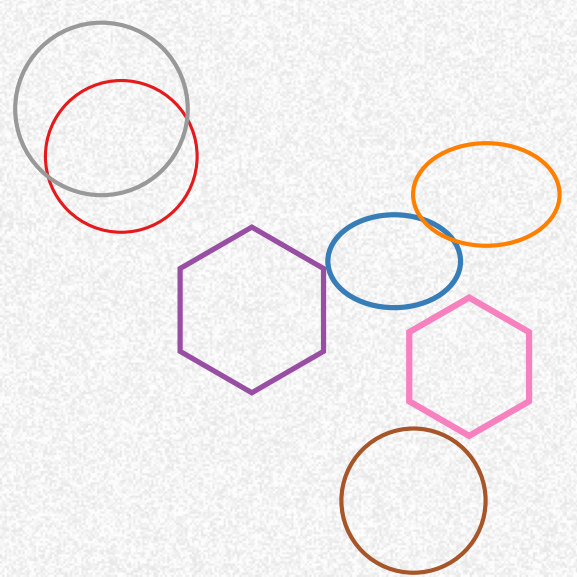[{"shape": "circle", "thickness": 1.5, "radius": 0.66, "center": [0.21, 0.728]}, {"shape": "oval", "thickness": 2.5, "radius": 0.57, "center": [0.683, 0.547]}, {"shape": "hexagon", "thickness": 2.5, "radius": 0.72, "center": [0.436, 0.462]}, {"shape": "oval", "thickness": 2, "radius": 0.63, "center": [0.842, 0.662]}, {"shape": "circle", "thickness": 2, "radius": 0.62, "center": [0.716, 0.132]}, {"shape": "hexagon", "thickness": 3, "radius": 0.6, "center": [0.812, 0.364]}, {"shape": "circle", "thickness": 2, "radius": 0.75, "center": [0.176, 0.811]}]